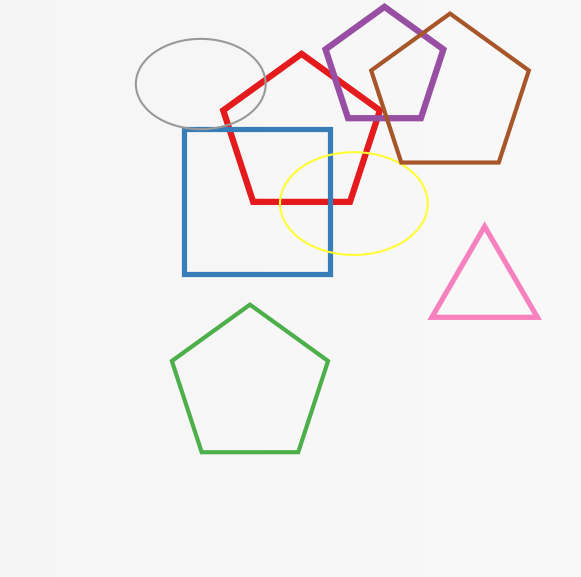[{"shape": "pentagon", "thickness": 3, "radius": 0.71, "center": [0.519, 0.764]}, {"shape": "square", "thickness": 2.5, "radius": 0.63, "center": [0.442, 0.65]}, {"shape": "pentagon", "thickness": 2, "radius": 0.71, "center": [0.43, 0.33]}, {"shape": "pentagon", "thickness": 3, "radius": 0.53, "center": [0.661, 0.881]}, {"shape": "oval", "thickness": 1, "radius": 0.64, "center": [0.609, 0.647]}, {"shape": "pentagon", "thickness": 2, "radius": 0.71, "center": [0.774, 0.833]}, {"shape": "triangle", "thickness": 2.5, "radius": 0.52, "center": [0.834, 0.502]}, {"shape": "oval", "thickness": 1, "radius": 0.56, "center": [0.345, 0.854]}]